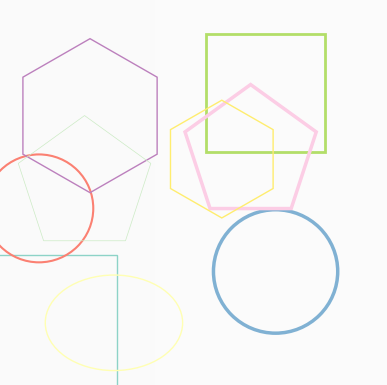[{"shape": "square", "thickness": 1, "radius": 0.97, "center": [0.108, 0.145]}, {"shape": "oval", "thickness": 1, "radius": 0.89, "center": [0.294, 0.162]}, {"shape": "circle", "thickness": 1.5, "radius": 0.7, "center": [0.101, 0.459]}, {"shape": "circle", "thickness": 2.5, "radius": 0.8, "center": [0.711, 0.295]}, {"shape": "square", "thickness": 2, "radius": 0.77, "center": [0.684, 0.758]}, {"shape": "pentagon", "thickness": 2.5, "radius": 0.89, "center": [0.647, 0.602]}, {"shape": "hexagon", "thickness": 1, "radius": 1.0, "center": [0.232, 0.7]}, {"shape": "pentagon", "thickness": 0.5, "radius": 0.9, "center": [0.218, 0.52]}, {"shape": "hexagon", "thickness": 1, "radius": 0.76, "center": [0.572, 0.587]}]